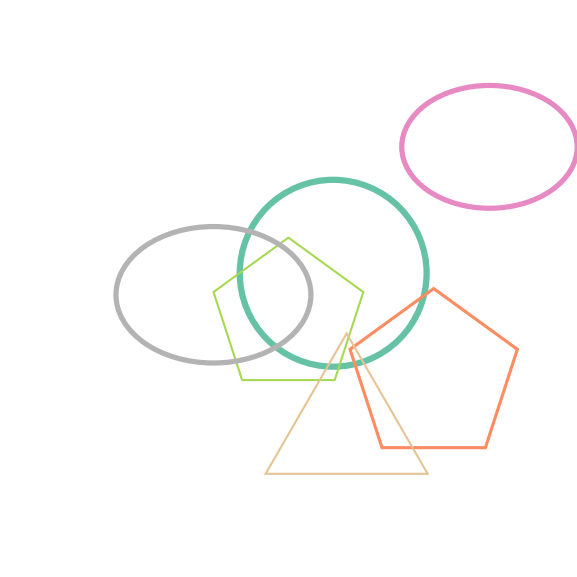[{"shape": "circle", "thickness": 3, "radius": 0.81, "center": [0.577, 0.526]}, {"shape": "pentagon", "thickness": 1.5, "radius": 0.76, "center": [0.751, 0.347]}, {"shape": "oval", "thickness": 2.5, "radius": 0.76, "center": [0.848, 0.745]}, {"shape": "pentagon", "thickness": 1, "radius": 0.68, "center": [0.499, 0.451]}, {"shape": "triangle", "thickness": 1, "radius": 0.81, "center": [0.6, 0.26]}, {"shape": "oval", "thickness": 2.5, "radius": 0.84, "center": [0.37, 0.489]}]